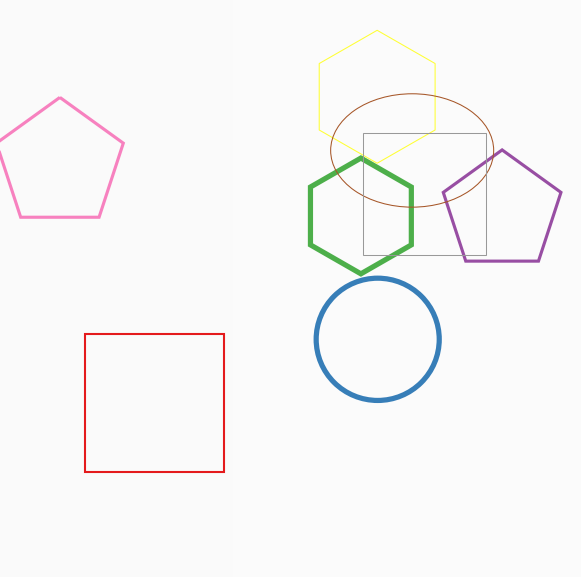[{"shape": "square", "thickness": 1, "radius": 0.6, "center": [0.266, 0.302]}, {"shape": "circle", "thickness": 2.5, "radius": 0.53, "center": [0.65, 0.412]}, {"shape": "hexagon", "thickness": 2.5, "radius": 0.5, "center": [0.621, 0.625]}, {"shape": "pentagon", "thickness": 1.5, "radius": 0.53, "center": [0.864, 0.633]}, {"shape": "hexagon", "thickness": 0.5, "radius": 0.58, "center": [0.649, 0.832]}, {"shape": "oval", "thickness": 0.5, "radius": 0.7, "center": [0.709, 0.739]}, {"shape": "pentagon", "thickness": 1.5, "radius": 0.57, "center": [0.103, 0.716]}, {"shape": "square", "thickness": 0.5, "radius": 0.53, "center": [0.73, 0.663]}]